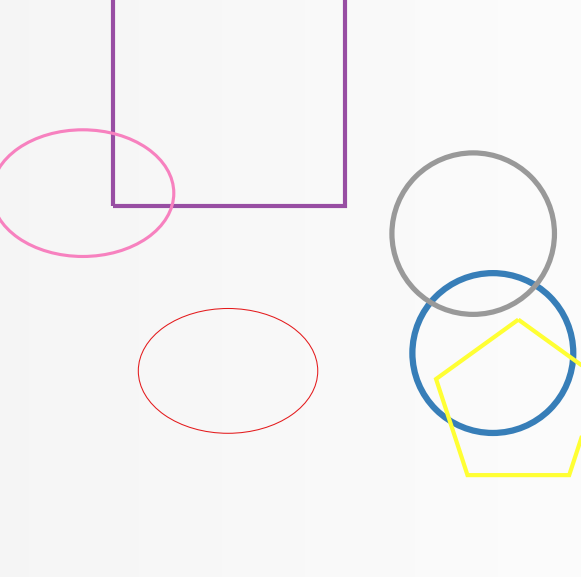[{"shape": "oval", "thickness": 0.5, "radius": 0.77, "center": [0.392, 0.357]}, {"shape": "circle", "thickness": 3, "radius": 0.69, "center": [0.848, 0.388]}, {"shape": "square", "thickness": 2, "radius": 1.0, "center": [0.394, 0.842]}, {"shape": "pentagon", "thickness": 2, "radius": 0.74, "center": [0.892, 0.297]}, {"shape": "oval", "thickness": 1.5, "radius": 0.78, "center": [0.142, 0.665]}, {"shape": "circle", "thickness": 2.5, "radius": 0.7, "center": [0.814, 0.595]}]